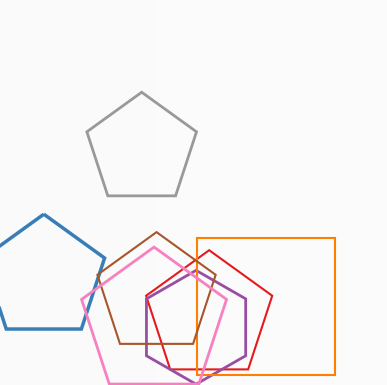[{"shape": "pentagon", "thickness": 1.5, "radius": 0.86, "center": [0.54, 0.179]}, {"shape": "pentagon", "thickness": 2.5, "radius": 0.82, "center": [0.113, 0.279]}, {"shape": "hexagon", "thickness": 2, "radius": 0.74, "center": [0.506, 0.15]}, {"shape": "square", "thickness": 1.5, "radius": 0.89, "center": [0.688, 0.203]}, {"shape": "pentagon", "thickness": 1.5, "radius": 0.8, "center": [0.404, 0.237]}, {"shape": "pentagon", "thickness": 2, "radius": 0.98, "center": [0.398, 0.162]}, {"shape": "pentagon", "thickness": 2, "radius": 0.74, "center": [0.366, 0.612]}]